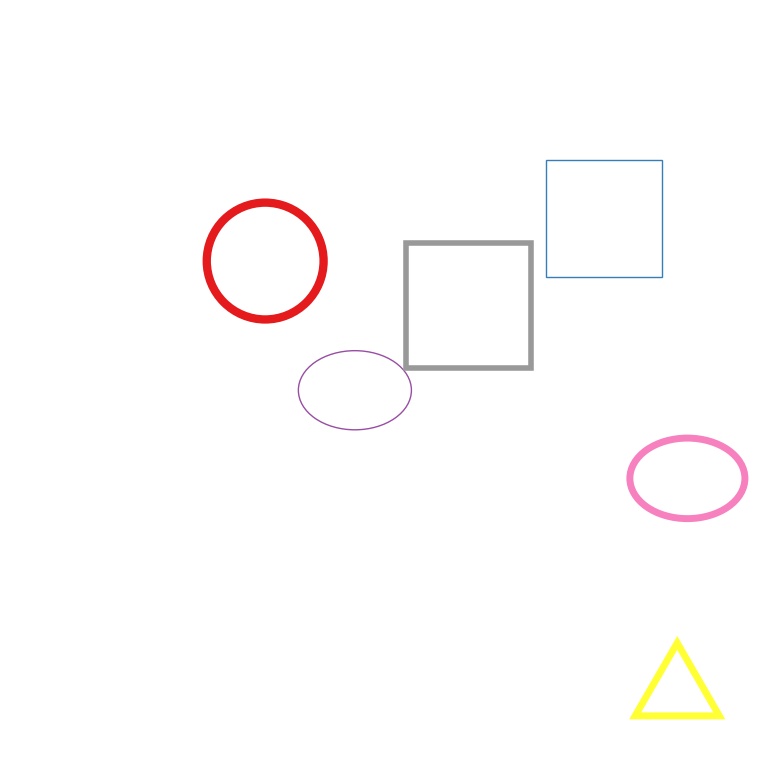[{"shape": "circle", "thickness": 3, "radius": 0.38, "center": [0.344, 0.661]}, {"shape": "square", "thickness": 0.5, "radius": 0.38, "center": [0.785, 0.716]}, {"shape": "oval", "thickness": 0.5, "radius": 0.37, "center": [0.461, 0.493]}, {"shape": "triangle", "thickness": 2.5, "radius": 0.32, "center": [0.88, 0.102]}, {"shape": "oval", "thickness": 2.5, "radius": 0.37, "center": [0.893, 0.379]}, {"shape": "square", "thickness": 2, "radius": 0.41, "center": [0.609, 0.603]}]